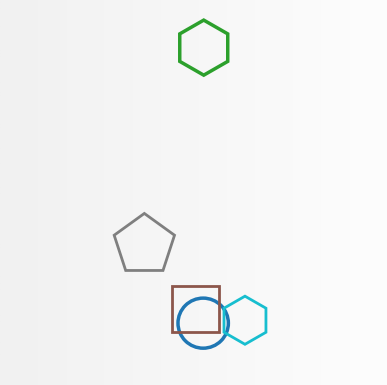[{"shape": "circle", "thickness": 2.5, "radius": 0.33, "center": [0.524, 0.161]}, {"shape": "hexagon", "thickness": 2.5, "radius": 0.36, "center": [0.526, 0.876]}, {"shape": "square", "thickness": 2, "radius": 0.3, "center": [0.505, 0.198]}, {"shape": "pentagon", "thickness": 2, "radius": 0.41, "center": [0.373, 0.364]}, {"shape": "hexagon", "thickness": 2, "radius": 0.31, "center": [0.632, 0.168]}]